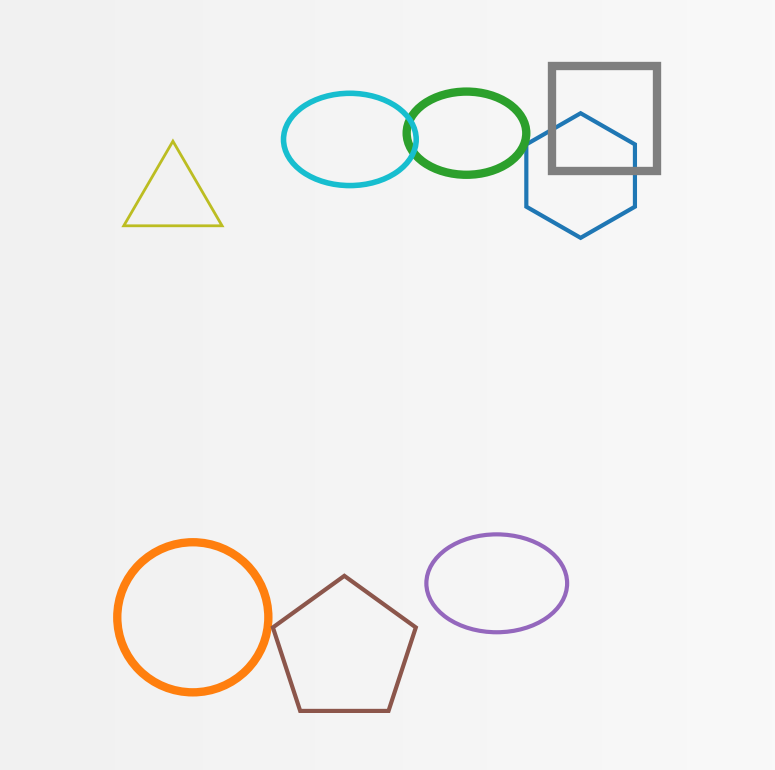[{"shape": "hexagon", "thickness": 1.5, "radius": 0.4, "center": [0.749, 0.772]}, {"shape": "circle", "thickness": 3, "radius": 0.49, "center": [0.249, 0.198]}, {"shape": "oval", "thickness": 3, "radius": 0.39, "center": [0.602, 0.827]}, {"shape": "oval", "thickness": 1.5, "radius": 0.45, "center": [0.641, 0.242]}, {"shape": "pentagon", "thickness": 1.5, "radius": 0.48, "center": [0.444, 0.155]}, {"shape": "square", "thickness": 3, "radius": 0.34, "center": [0.78, 0.847]}, {"shape": "triangle", "thickness": 1, "radius": 0.37, "center": [0.223, 0.743]}, {"shape": "oval", "thickness": 2, "radius": 0.43, "center": [0.451, 0.819]}]